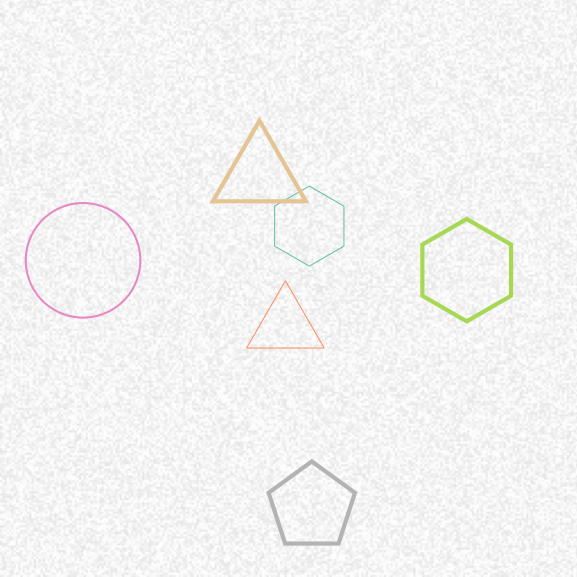[{"shape": "hexagon", "thickness": 0.5, "radius": 0.35, "center": [0.536, 0.608]}, {"shape": "triangle", "thickness": 0.5, "radius": 0.39, "center": [0.494, 0.435]}, {"shape": "circle", "thickness": 1, "radius": 0.5, "center": [0.144, 0.548]}, {"shape": "hexagon", "thickness": 2, "radius": 0.44, "center": [0.808, 0.531]}, {"shape": "triangle", "thickness": 2, "radius": 0.47, "center": [0.449, 0.697]}, {"shape": "pentagon", "thickness": 2, "radius": 0.39, "center": [0.54, 0.122]}]